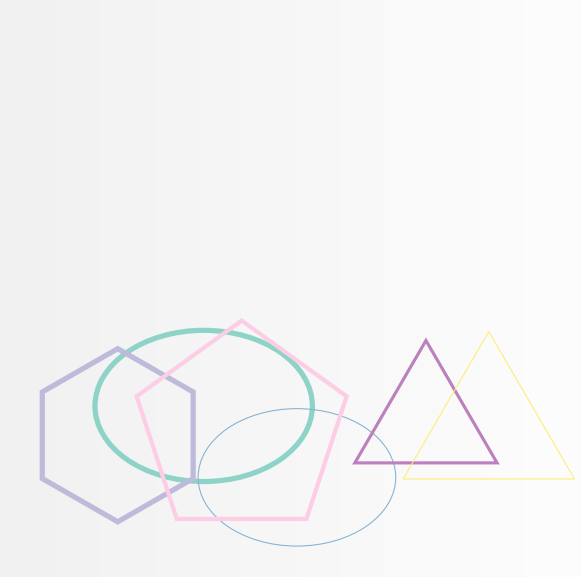[{"shape": "oval", "thickness": 2.5, "radius": 0.94, "center": [0.35, 0.296]}, {"shape": "hexagon", "thickness": 2.5, "radius": 0.75, "center": [0.203, 0.245]}, {"shape": "oval", "thickness": 0.5, "radius": 0.85, "center": [0.511, 0.173]}, {"shape": "pentagon", "thickness": 2, "radius": 0.95, "center": [0.416, 0.254]}, {"shape": "triangle", "thickness": 1.5, "radius": 0.71, "center": [0.733, 0.268]}, {"shape": "triangle", "thickness": 0.5, "radius": 0.85, "center": [0.841, 0.255]}]